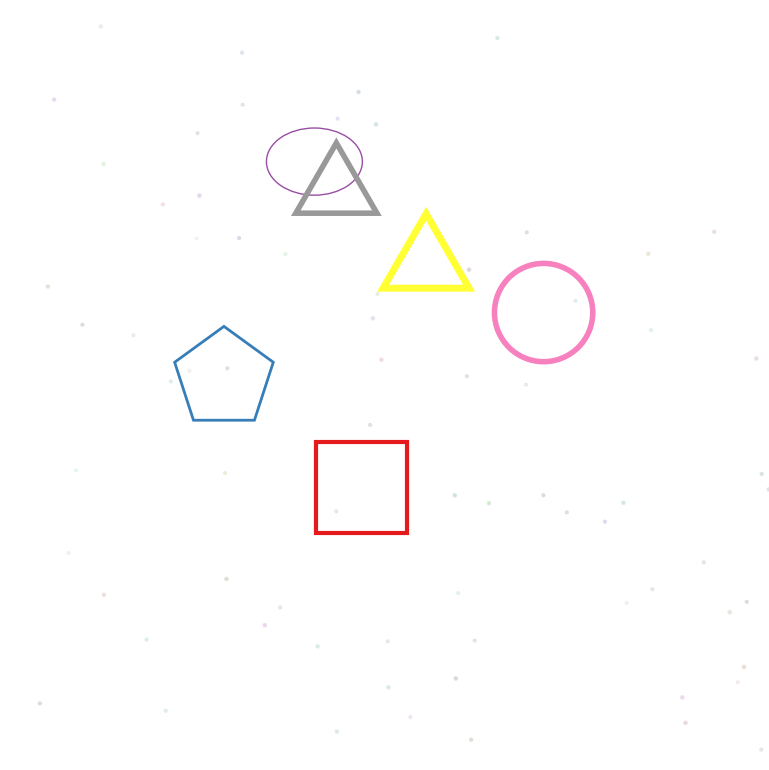[{"shape": "square", "thickness": 1.5, "radius": 0.3, "center": [0.47, 0.367]}, {"shape": "pentagon", "thickness": 1, "radius": 0.34, "center": [0.291, 0.509]}, {"shape": "oval", "thickness": 0.5, "radius": 0.31, "center": [0.408, 0.79]}, {"shape": "triangle", "thickness": 2.5, "radius": 0.32, "center": [0.553, 0.658]}, {"shape": "circle", "thickness": 2, "radius": 0.32, "center": [0.706, 0.594]}, {"shape": "triangle", "thickness": 2, "radius": 0.3, "center": [0.437, 0.754]}]